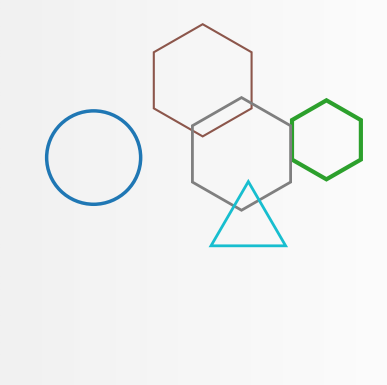[{"shape": "circle", "thickness": 2.5, "radius": 0.61, "center": [0.242, 0.591]}, {"shape": "hexagon", "thickness": 3, "radius": 0.51, "center": [0.842, 0.637]}, {"shape": "hexagon", "thickness": 1.5, "radius": 0.73, "center": [0.523, 0.791]}, {"shape": "hexagon", "thickness": 2, "radius": 0.73, "center": [0.623, 0.6]}, {"shape": "triangle", "thickness": 2, "radius": 0.56, "center": [0.641, 0.417]}]